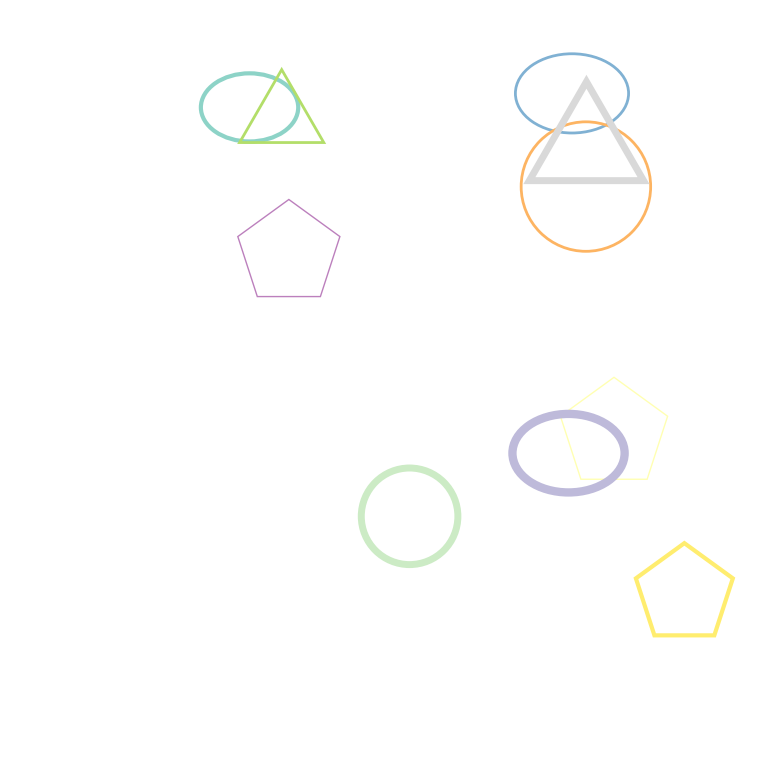[{"shape": "oval", "thickness": 1.5, "radius": 0.32, "center": [0.324, 0.861]}, {"shape": "pentagon", "thickness": 0.5, "radius": 0.37, "center": [0.797, 0.437]}, {"shape": "oval", "thickness": 3, "radius": 0.36, "center": [0.738, 0.411]}, {"shape": "oval", "thickness": 1, "radius": 0.37, "center": [0.743, 0.879]}, {"shape": "circle", "thickness": 1, "radius": 0.42, "center": [0.761, 0.758]}, {"shape": "triangle", "thickness": 1, "radius": 0.32, "center": [0.366, 0.846]}, {"shape": "triangle", "thickness": 2.5, "radius": 0.43, "center": [0.762, 0.808]}, {"shape": "pentagon", "thickness": 0.5, "radius": 0.35, "center": [0.375, 0.671]}, {"shape": "circle", "thickness": 2.5, "radius": 0.31, "center": [0.532, 0.329]}, {"shape": "pentagon", "thickness": 1.5, "radius": 0.33, "center": [0.889, 0.228]}]